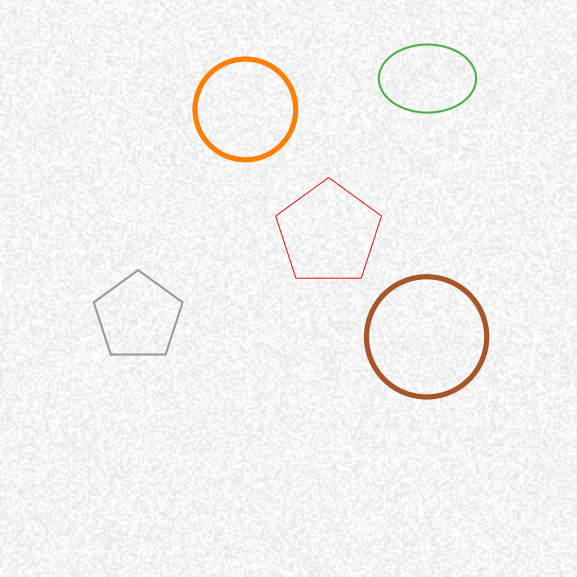[{"shape": "pentagon", "thickness": 0.5, "radius": 0.48, "center": [0.569, 0.595]}, {"shape": "oval", "thickness": 1, "radius": 0.42, "center": [0.74, 0.863]}, {"shape": "circle", "thickness": 2.5, "radius": 0.44, "center": [0.425, 0.81]}, {"shape": "circle", "thickness": 2.5, "radius": 0.52, "center": [0.739, 0.416]}, {"shape": "pentagon", "thickness": 1, "radius": 0.4, "center": [0.239, 0.451]}]